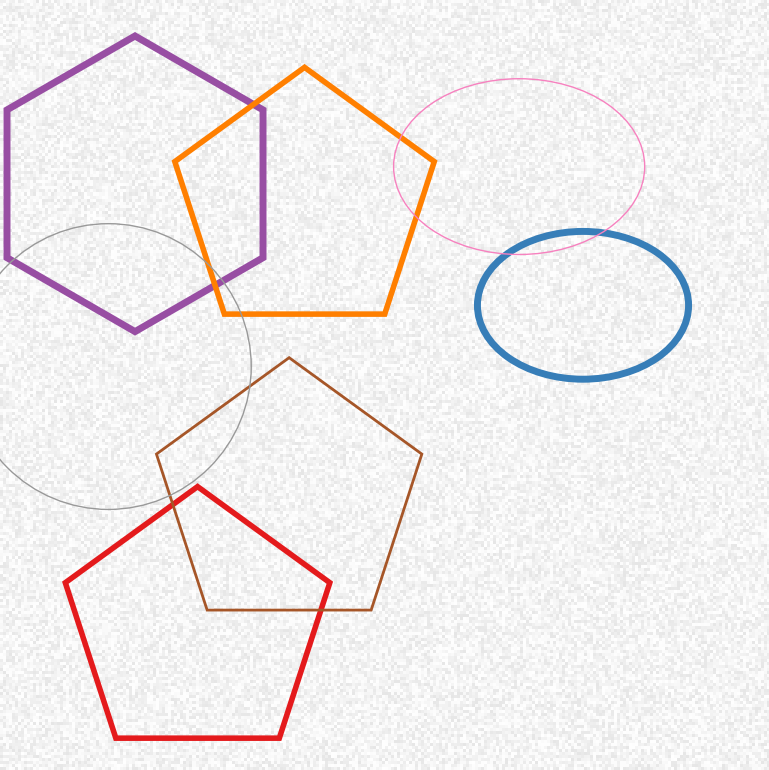[{"shape": "pentagon", "thickness": 2, "radius": 0.9, "center": [0.257, 0.187]}, {"shape": "oval", "thickness": 2.5, "radius": 0.69, "center": [0.757, 0.603]}, {"shape": "hexagon", "thickness": 2.5, "radius": 0.96, "center": [0.175, 0.761]}, {"shape": "pentagon", "thickness": 2, "radius": 0.89, "center": [0.396, 0.735]}, {"shape": "pentagon", "thickness": 1, "radius": 0.91, "center": [0.376, 0.354]}, {"shape": "oval", "thickness": 0.5, "radius": 0.82, "center": [0.674, 0.784]}, {"shape": "circle", "thickness": 0.5, "radius": 0.93, "center": [0.141, 0.524]}]